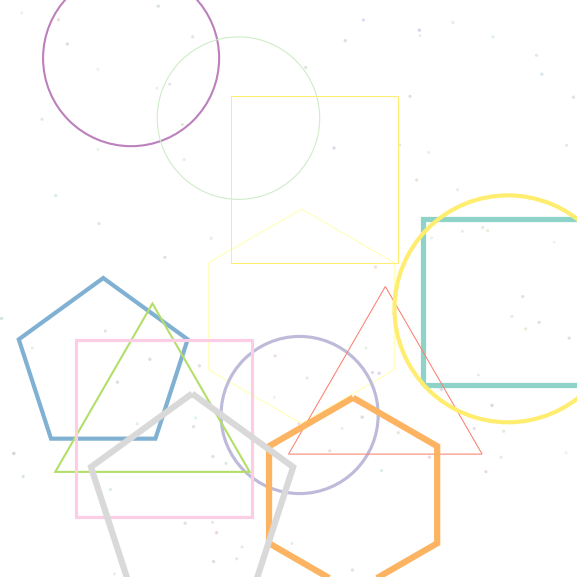[{"shape": "square", "thickness": 2.5, "radius": 0.72, "center": [0.876, 0.476]}, {"shape": "hexagon", "thickness": 0.5, "radius": 0.93, "center": [0.522, 0.451]}, {"shape": "circle", "thickness": 1.5, "radius": 0.68, "center": [0.519, 0.281]}, {"shape": "triangle", "thickness": 0.5, "radius": 0.97, "center": [0.667, 0.31]}, {"shape": "pentagon", "thickness": 2, "radius": 0.77, "center": [0.179, 0.364]}, {"shape": "hexagon", "thickness": 3, "radius": 0.84, "center": [0.611, 0.142]}, {"shape": "triangle", "thickness": 1, "radius": 0.97, "center": [0.264, 0.279]}, {"shape": "square", "thickness": 1.5, "radius": 0.77, "center": [0.284, 0.258]}, {"shape": "pentagon", "thickness": 3, "radius": 0.92, "center": [0.333, 0.134]}, {"shape": "circle", "thickness": 1, "radius": 0.76, "center": [0.227, 0.898]}, {"shape": "circle", "thickness": 0.5, "radius": 0.7, "center": [0.413, 0.795]}, {"shape": "circle", "thickness": 2, "radius": 0.98, "center": [0.88, 0.464]}, {"shape": "square", "thickness": 0.5, "radius": 0.72, "center": [0.545, 0.688]}]